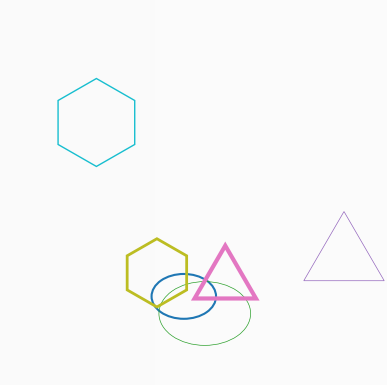[{"shape": "oval", "thickness": 1.5, "radius": 0.42, "center": [0.474, 0.23]}, {"shape": "oval", "thickness": 0.5, "radius": 0.59, "center": [0.528, 0.186]}, {"shape": "triangle", "thickness": 0.5, "radius": 0.6, "center": [0.888, 0.331]}, {"shape": "triangle", "thickness": 3, "radius": 0.46, "center": [0.581, 0.27]}, {"shape": "hexagon", "thickness": 2, "radius": 0.44, "center": [0.405, 0.291]}, {"shape": "hexagon", "thickness": 1, "radius": 0.57, "center": [0.249, 0.682]}]